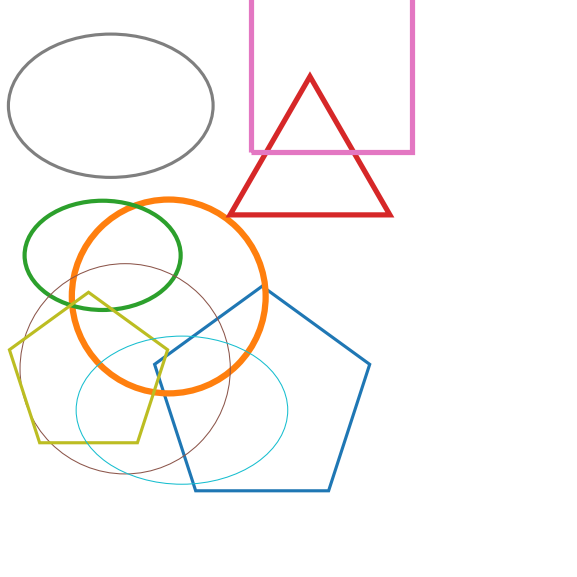[{"shape": "pentagon", "thickness": 1.5, "radius": 0.98, "center": [0.454, 0.308]}, {"shape": "circle", "thickness": 3, "radius": 0.84, "center": [0.292, 0.486]}, {"shape": "oval", "thickness": 2, "radius": 0.68, "center": [0.178, 0.557]}, {"shape": "triangle", "thickness": 2.5, "radius": 0.8, "center": [0.537, 0.707]}, {"shape": "circle", "thickness": 0.5, "radius": 0.91, "center": [0.217, 0.361]}, {"shape": "square", "thickness": 2.5, "radius": 0.7, "center": [0.574, 0.875]}, {"shape": "oval", "thickness": 1.5, "radius": 0.89, "center": [0.192, 0.816]}, {"shape": "pentagon", "thickness": 1.5, "radius": 0.72, "center": [0.153, 0.349]}, {"shape": "oval", "thickness": 0.5, "radius": 0.92, "center": [0.315, 0.289]}]